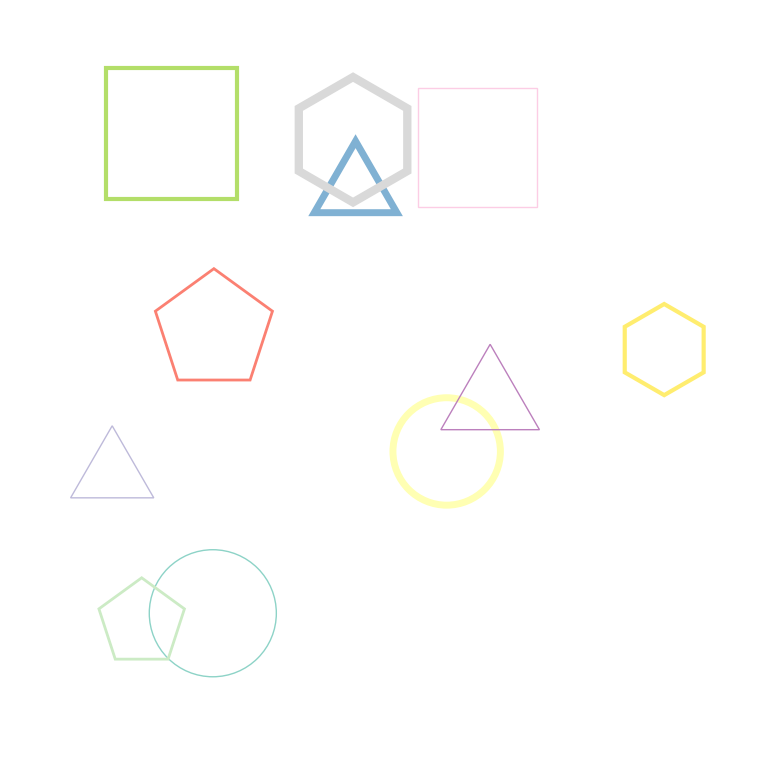[{"shape": "circle", "thickness": 0.5, "radius": 0.41, "center": [0.276, 0.204]}, {"shape": "circle", "thickness": 2.5, "radius": 0.35, "center": [0.58, 0.414]}, {"shape": "triangle", "thickness": 0.5, "radius": 0.31, "center": [0.146, 0.385]}, {"shape": "pentagon", "thickness": 1, "radius": 0.4, "center": [0.278, 0.571]}, {"shape": "triangle", "thickness": 2.5, "radius": 0.31, "center": [0.462, 0.755]}, {"shape": "square", "thickness": 1.5, "radius": 0.43, "center": [0.223, 0.827]}, {"shape": "square", "thickness": 0.5, "radius": 0.38, "center": [0.62, 0.808]}, {"shape": "hexagon", "thickness": 3, "radius": 0.41, "center": [0.459, 0.819]}, {"shape": "triangle", "thickness": 0.5, "radius": 0.37, "center": [0.637, 0.479]}, {"shape": "pentagon", "thickness": 1, "radius": 0.29, "center": [0.184, 0.191]}, {"shape": "hexagon", "thickness": 1.5, "radius": 0.3, "center": [0.863, 0.546]}]